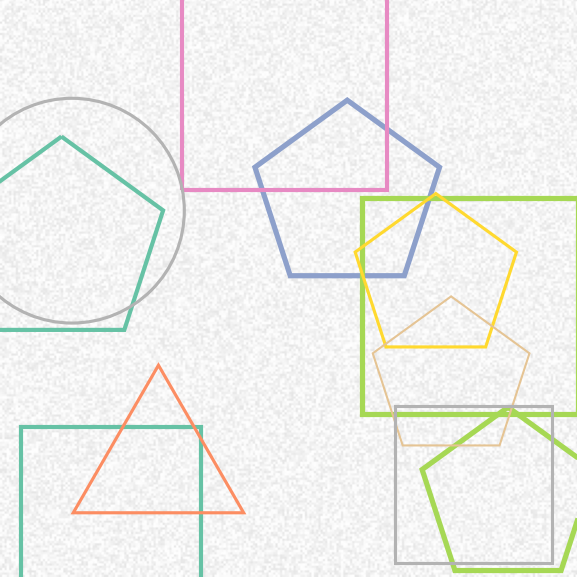[{"shape": "square", "thickness": 2, "radius": 0.78, "center": [0.193, 0.103]}, {"shape": "pentagon", "thickness": 2, "radius": 0.93, "center": [0.106, 0.578]}, {"shape": "triangle", "thickness": 1.5, "radius": 0.85, "center": [0.274, 0.196]}, {"shape": "pentagon", "thickness": 2.5, "radius": 0.84, "center": [0.601, 0.658]}, {"shape": "square", "thickness": 2, "radius": 0.89, "center": [0.493, 0.847]}, {"shape": "square", "thickness": 2.5, "radius": 0.93, "center": [0.814, 0.469]}, {"shape": "pentagon", "thickness": 2.5, "radius": 0.78, "center": [0.88, 0.138]}, {"shape": "pentagon", "thickness": 1.5, "radius": 0.73, "center": [0.755, 0.517]}, {"shape": "pentagon", "thickness": 1, "radius": 0.71, "center": [0.781, 0.343]}, {"shape": "circle", "thickness": 1.5, "radius": 0.97, "center": [0.125, 0.634]}, {"shape": "square", "thickness": 1.5, "radius": 0.68, "center": [0.819, 0.16]}]